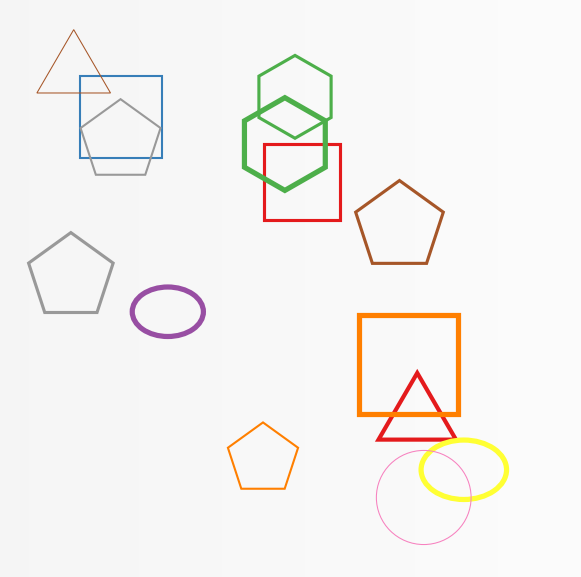[{"shape": "square", "thickness": 1.5, "radius": 0.33, "center": [0.519, 0.684]}, {"shape": "triangle", "thickness": 2, "radius": 0.38, "center": [0.718, 0.276]}, {"shape": "square", "thickness": 1, "radius": 0.35, "center": [0.208, 0.796]}, {"shape": "hexagon", "thickness": 1.5, "radius": 0.36, "center": [0.508, 0.831]}, {"shape": "hexagon", "thickness": 2.5, "radius": 0.4, "center": [0.49, 0.75]}, {"shape": "oval", "thickness": 2.5, "radius": 0.31, "center": [0.289, 0.459]}, {"shape": "square", "thickness": 2.5, "radius": 0.43, "center": [0.703, 0.368]}, {"shape": "pentagon", "thickness": 1, "radius": 0.32, "center": [0.452, 0.204]}, {"shape": "oval", "thickness": 2.5, "radius": 0.37, "center": [0.798, 0.186]}, {"shape": "pentagon", "thickness": 1.5, "radius": 0.4, "center": [0.687, 0.607]}, {"shape": "triangle", "thickness": 0.5, "radius": 0.37, "center": [0.127, 0.875]}, {"shape": "circle", "thickness": 0.5, "radius": 0.41, "center": [0.729, 0.138]}, {"shape": "pentagon", "thickness": 1.5, "radius": 0.38, "center": [0.122, 0.52]}, {"shape": "pentagon", "thickness": 1, "radius": 0.36, "center": [0.207, 0.755]}]